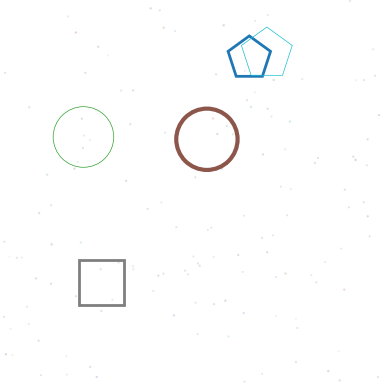[{"shape": "pentagon", "thickness": 2, "radius": 0.29, "center": [0.648, 0.849]}, {"shape": "circle", "thickness": 0.5, "radius": 0.39, "center": [0.217, 0.644]}, {"shape": "circle", "thickness": 3, "radius": 0.4, "center": [0.537, 0.638]}, {"shape": "square", "thickness": 2, "radius": 0.3, "center": [0.263, 0.266]}, {"shape": "pentagon", "thickness": 0.5, "radius": 0.35, "center": [0.693, 0.86]}]